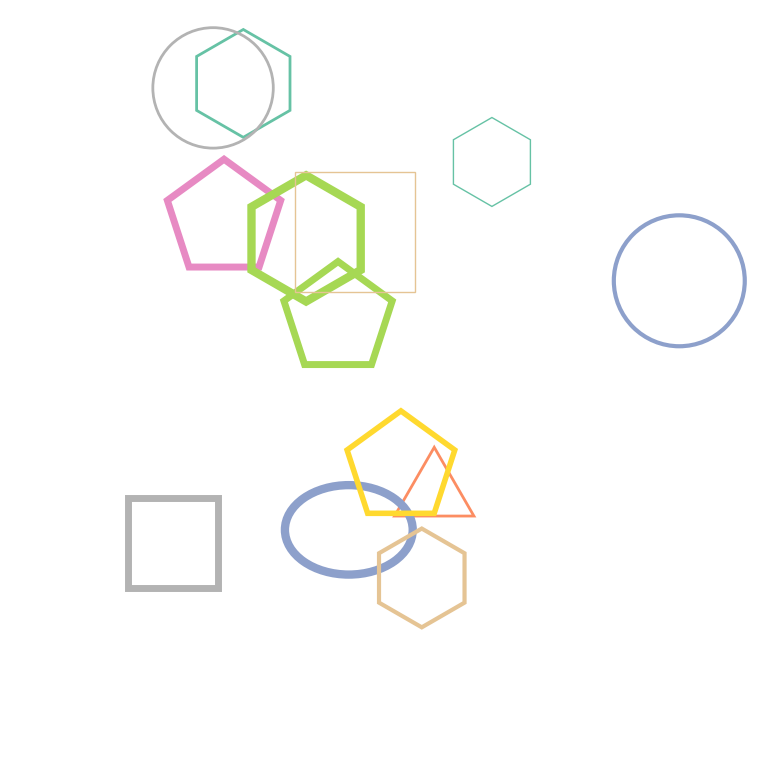[{"shape": "hexagon", "thickness": 1, "radius": 0.35, "center": [0.316, 0.892]}, {"shape": "hexagon", "thickness": 0.5, "radius": 0.29, "center": [0.639, 0.79]}, {"shape": "triangle", "thickness": 1, "radius": 0.3, "center": [0.564, 0.36]}, {"shape": "circle", "thickness": 1.5, "radius": 0.43, "center": [0.882, 0.635]}, {"shape": "oval", "thickness": 3, "radius": 0.41, "center": [0.453, 0.312]}, {"shape": "pentagon", "thickness": 2.5, "radius": 0.39, "center": [0.291, 0.716]}, {"shape": "pentagon", "thickness": 2.5, "radius": 0.37, "center": [0.439, 0.586]}, {"shape": "hexagon", "thickness": 3, "radius": 0.41, "center": [0.398, 0.69]}, {"shape": "pentagon", "thickness": 2, "radius": 0.37, "center": [0.521, 0.393]}, {"shape": "square", "thickness": 0.5, "radius": 0.39, "center": [0.461, 0.699]}, {"shape": "hexagon", "thickness": 1.5, "radius": 0.32, "center": [0.548, 0.249]}, {"shape": "square", "thickness": 2.5, "radius": 0.29, "center": [0.225, 0.295]}, {"shape": "circle", "thickness": 1, "radius": 0.39, "center": [0.277, 0.886]}]